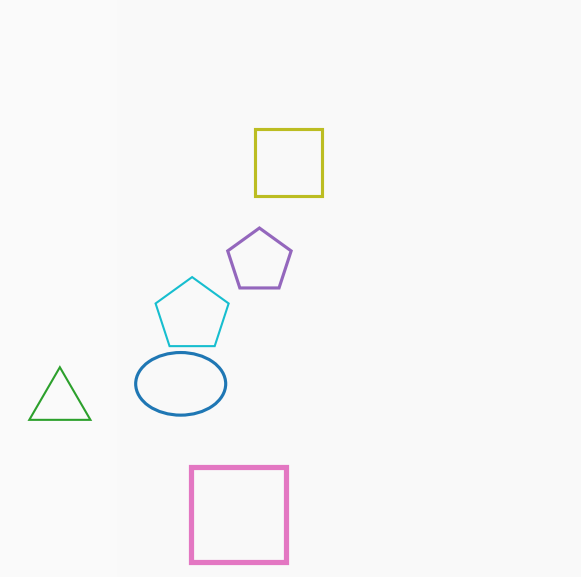[{"shape": "oval", "thickness": 1.5, "radius": 0.39, "center": [0.311, 0.334]}, {"shape": "triangle", "thickness": 1, "radius": 0.3, "center": [0.103, 0.302]}, {"shape": "pentagon", "thickness": 1.5, "radius": 0.29, "center": [0.446, 0.547]}, {"shape": "square", "thickness": 2.5, "radius": 0.41, "center": [0.41, 0.108]}, {"shape": "square", "thickness": 1.5, "radius": 0.29, "center": [0.496, 0.717]}, {"shape": "pentagon", "thickness": 1, "radius": 0.33, "center": [0.331, 0.453]}]